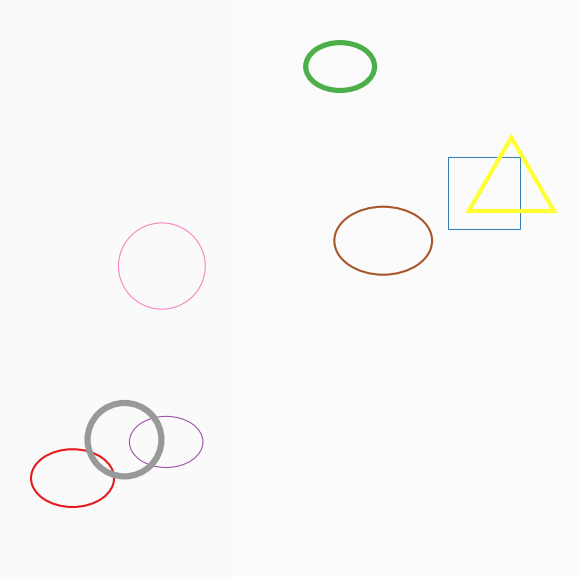[{"shape": "oval", "thickness": 1, "radius": 0.36, "center": [0.125, 0.171]}, {"shape": "square", "thickness": 0.5, "radius": 0.31, "center": [0.833, 0.664]}, {"shape": "oval", "thickness": 2.5, "radius": 0.3, "center": [0.585, 0.884]}, {"shape": "oval", "thickness": 0.5, "radius": 0.32, "center": [0.286, 0.234]}, {"shape": "triangle", "thickness": 2, "radius": 0.42, "center": [0.88, 0.676]}, {"shape": "oval", "thickness": 1, "radius": 0.42, "center": [0.659, 0.582]}, {"shape": "circle", "thickness": 0.5, "radius": 0.37, "center": [0.278, 0.538]}, {"shape": "circle", "thickness": 3, "radius": 0.32, "center": [0.214, 0.238]}]